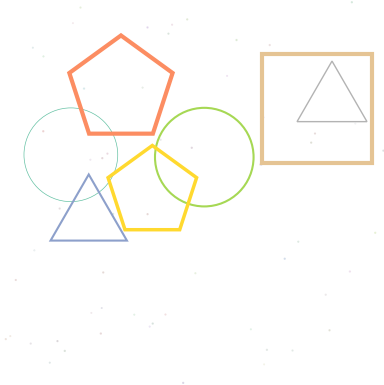[{"shape": "circle", "thickness": 0.5, "radius": 0.61, "center": [0.184, 0.598]}, {"shape": "pentagon", "thickness": 3, "radius": 0.7, "center": [0.314, 0.767]}, {"shape": "triangle", "thickness": 1.5, "radius": 0.57, "center": [0.231, 0.432]}, {"shape": "circle", "thickness": 1.5, "radius": 0.64, "center": [0.531, 0.592]}, {"shape": "pentagon", "thickness": 2.5, "radius": 0.6, "center": [0.396, 0.501]}, {"shape": "square", "thickness": 3, "radius": 0.71, "center": [0.823, 0.719]}, {"shape": "triangle", "thickness": 1, "radius": 0.52, "center": [0.862, 0.736]}]